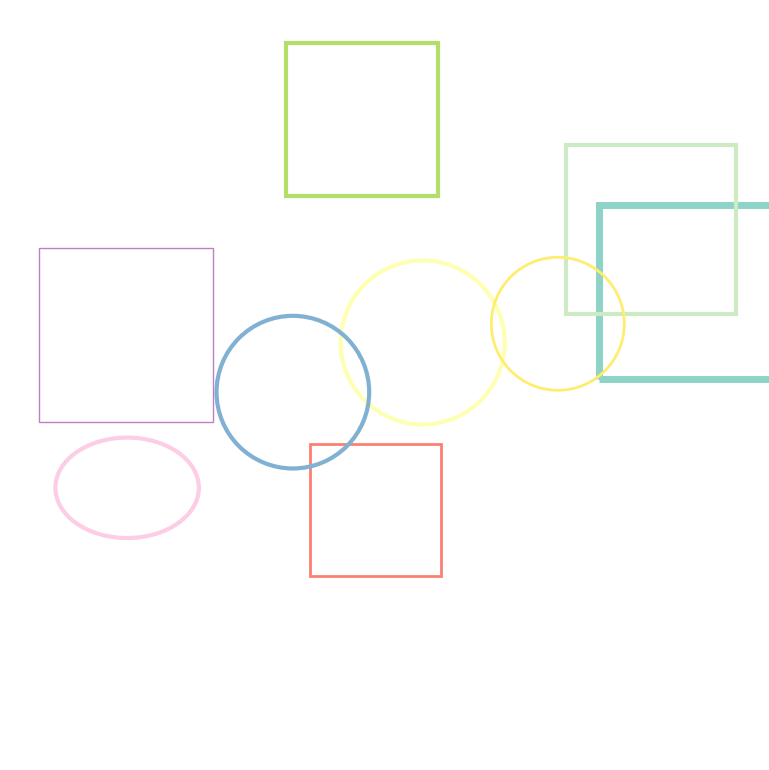[{"shape": "square", "thickness": 2.5, "radius": 0.57, "center": [0.891, 0.621]}, {"shape": "circle", "thickness": 1.5, "radius": 0.53, "center": [0.549, 0.555]}, {"shape": "square", "thickness": 1, "radius": 0.43, "center": [0.488, 0.338]}, {"shape": "circle", "thickness": 1.5, "radius": 0.5, "center": [0.38, 0.491]}, {"shape": "square", "thickness": 1.5, "radius": 0.5, "center": [0.47, 0.844]}, {"shape": "oval", "thickness": 1.5, "radius": 0.47, "center": [0.165, 0.366]}, {"shape": "square", "thickness": 0.5, "radius": 0.56, "center": [0.164, 0.565]}, {"shape": "square", "thickness": 1.5, "radius": 0.55, "center": [0.845, 0.702]}, {"shape": "circle", "thickness": 1, "radius": 0.43, "center": [0.724, 0.58]}]